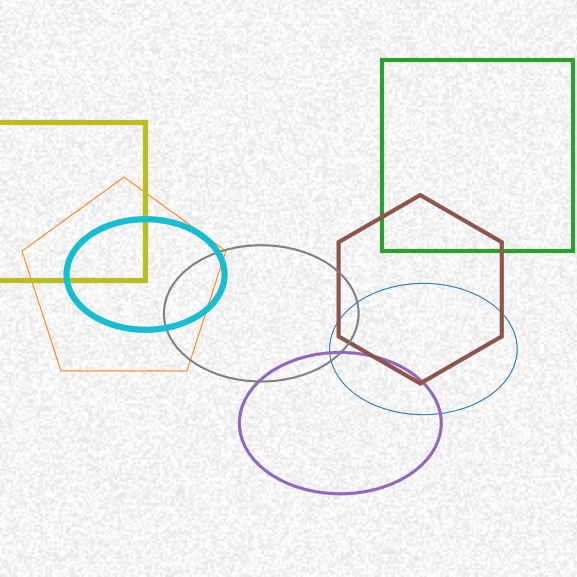[{"shape": "oval", "thickness": 0.5, "radius": 0.81, "center": [0.733, 0.395]}, {"shape": "pentagon", "thickness": 0.5, "radius": 0.93, "center": [0.215, 0.507]}, {"shape": "square", "thickness": 2, "radius": 0.83, "center": [0.826, 0.729]}, {"shape": "oval", "thickness": 1.5, "radius": 0.87, "center": [0.589, 0.266]}, {"shape": "hexagon", "thickness": 2, "radius": 0.82, "center": [0.728, 0.498]}, {"shape": "oval", "thickness": 1, "radius": 0.84, "center": [0.452, 0.457]}, {"shape": "square", "thickness": 2.5, "radius": 0.69, "center": [0.114, 0.651]}, {"shape": "oval", "thickness": 3, "radius": 0.68, "center": [0.252, 0.524]}]